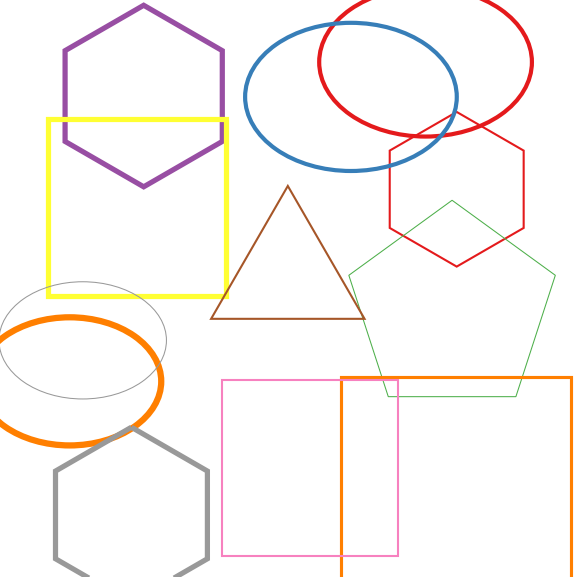[{"shape": "hexagon", "thickness": 1, "radius": 0.67, "center": [0.791, 0.671]}, {"shape": "oval", "thickness": 2, "radius": 0.92, "center": [0.737, 0.892]}, {"shape": "oval", "thickness": 2, "radius": 0.92, "center": [0.608, 0.831]}, {"shape": "pentagon", "thickness": 0.5, "radius": 0.94, "center": [0.783, 0.464]}, {"shape": "hexagon", "thickness": 2.5, "radius": 0.79, "center": [0.249, 0.833]}, {"shape": "square", "thickness": 1.5, "radius": 0.99, "center": [0.79, 0.148]}, {"shape": "oval", "thickness": 3, "radius": 0.79, "center": [0.121, 0.339]}, {"shape": "square", "thickness": 2.5, "radius": 0.77, "center": [0.237, 0.64]}, {"shape": "triangle", "thickness": 1, "radius": 0.77, "center": [0.498, 0.524]}, {"shape": "square", "thickness": 1, "radius": 0.76, "center": [0.537, 0.189]}, {"shape": "hexagon", "thickness": 2.5, "radius": 0.76, "center": [0.228, 0.108]}, {"shape": "oval", "thickness": 0.5, "radius": 0.72, "center": [0.143, 0.41]}]